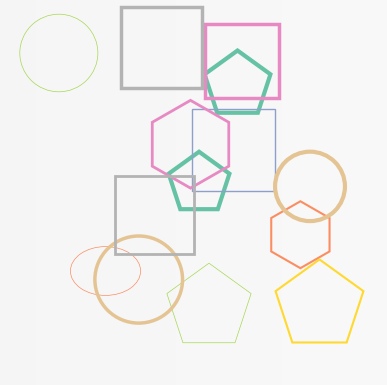[{"shape": "pentagon", "thickness": 3, "radius": 0.45, "center": [0.613, 0.779]}, {"shape": "pentagon", "thickness": 3, "radius": 0.41, "center": [0.514, 0.523]}, {"shape": "oval", "thickness": 0.5, "radius": 0.45, "center": [0.272, 0.296]}, {"shape": "hexagon", "thickness": 1.5, "radius": 0.43, "center": [0.775, 0.39]}, {"shape": "square", "thickness": 1, "radius": 0.53, "center": [0.603, 0.611]}, {"shape": "square", "thickness": 2.5, "radius": 0.48, "center": [0.625, 0.841]}, {"shape": "hexagon", "thickness": 2, "radius": 0.57, "center": [0.492, 0.625]}, {"shape": "circle", "thickness": 0.5, "radius": 0.5, "center": [0.152, 0.862]}, {"shape": "pentagon", "thickness": 0.5, "radius": 0.57, "center": [0.539, 0.202]}, {"shape": "pentagon", "thickness": 1.5, "radius": 0.6, "center": [0.825, 0.207]}, {"shape": "circle", "thickness": 3, "radius": 0.45, "center": [0.8, 0.516]}, {"shape": "circle", "thickness": 2.5, "radius": 0.57, "center": [0.358, 0.274]}, {"shape": "square", "thickness": 2.5, "radius": 0.52, "center": [0.417, 0.876]}, {"shape": "square", "thickness": 2, "radius": 0.5, "center": [0.399, 0.441]}]